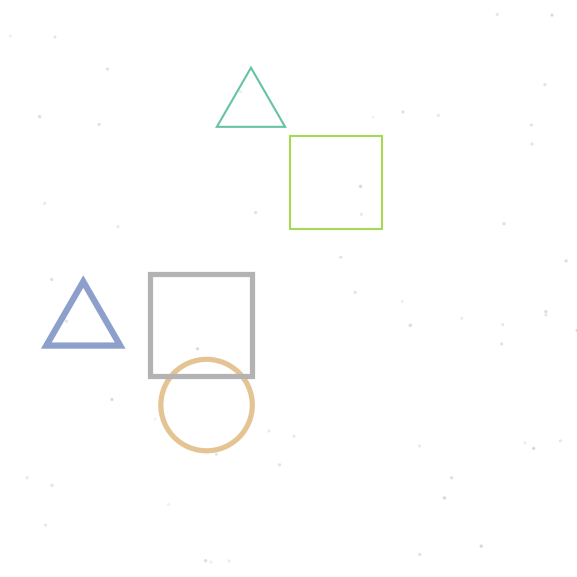[{"shape": "triangle", "thickness": 1, "radius": 0.34, "center": [0.435, 0.814]}, {"shape": "triangle", "thickness": 3, "radius": 0.37, "center": [0.144, 0.438]}, {"shape": "square", "thickness": 1, "radius": 0.4, "center": [0.582, 0.684]}, {"shape": "circle", "thickness": 2.5, "radius": 0.4, "center": [0.358, 0.298]}, {"shape": "square", "thickness": 2.5, "radius": 0.44, "center": [0.348, 0.437]}]